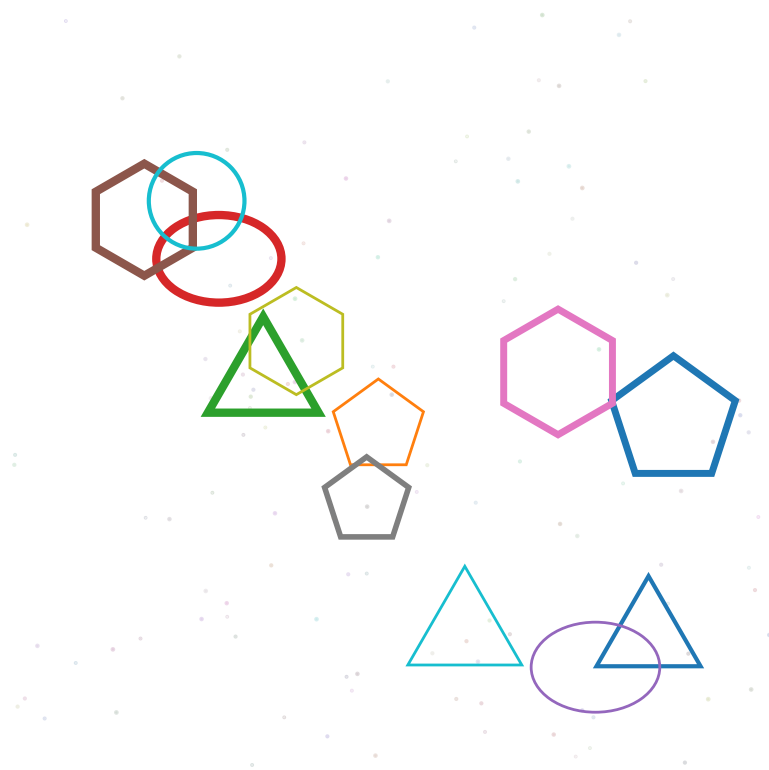[{"shape": "pentagon", "thickness": 2.5, "radius": 0.42, "center": [0.875, 0.454]}, {"shape": "triangle", "thickness": 1.5, "radius": 0.39, "center": [0.842, 0.174]}, {"shape": "pentagon", "thickness": 1, "radius": 0.31, "center": [0.491, 0.446]}, {"shape": "triangle", "thickness": 3, "radius": 0.42, "center": [0.342, 0.506]}, {"shape": "oval", "thickness": 3, "radius": 0.41, "center": [0.284, 0.664]}, {"shape": "oval", "thickness": 1, "radius": 0.42, "center": [0.773, 0.134]}, {"shape": "hexagon", "thickness": 3, "radius": 0.36, "center": [0.187, 0.715]}, {"shape": "hexagon", "thickness": 2.5, "radius": 0.41, "center": [0.725, 0.517]}, {"shape": "pentagon", "thickness": 2, "radius": 0.29, "center": [0.476, 0.349]}, {"shape": "hexagon", "thickness": 1, "radius": 0.35, "center": [0.385, 0.557]}, {"shape": "triangle", "thickness": 1, "radius": 0.43, "center": [0.604, 0.179]}, {"shape": "circle", "thickness": 1.5, "radius": 0.31, "center": [0.255, 0.739]}]